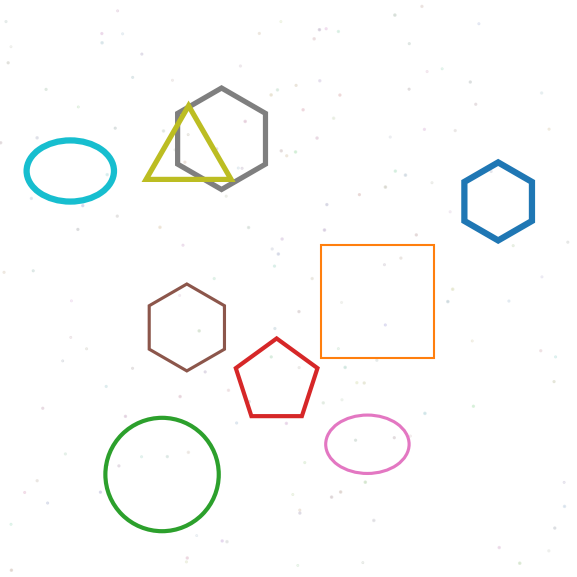[{"shape": "hexagon", "thickness": 3, "radius": 0.34, "center": [0.863, 0.65]}, {"shape": "square", "thickness": 1, "radius": 0.49, "center": [0.653, 0.477]}, {"shape": "circle", "thickness": 2, "radius": 0.49, "center": [0.281, 0.177]}, {"shape": "pentagon", "thickness": 2, "radius": 0.37, "center": [0.479, 0.339]}, {"shape": "hexagon", "thickness": 1.5, "radius": 0.38, "center": [0.324, 0.432]}, {"shape": "oval", "thickness": 1.5, "radius": 0.36, "center": [0.636, 0.23]}, {"shape": "hexagon", "thickness": 2.5, "radius": 0.44, "center": [0.384, 0.759]}, {"shape": "triangle", "thickness": 2.5, "radius": 0.42, "center": [0.327, 0.731]}, {"shape": "oval", "thickness": 3, "radius": 0.38, "center": [0.122, 0.703]}]